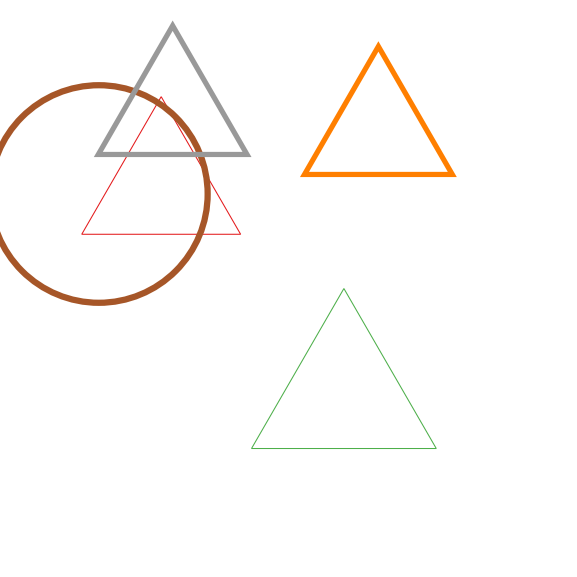[{"shape": "triangle", "thickness": 0.5, "radius": 0.79, "center": [0.279, 0.673]}, {"shape": "triangle", "thickness": 0.5, "radius": 0.92, "center": [0.595, 0.315]}, {"shape": "triangle", "thickness": 2.5, "radius": 0.74, "center": [0.655, 0.771]}, {"shape": "circle", "thickness": 3, "radius": 0.94, "center": [0.171, 0.663]}, {"shape": "triangle", "thickness": 2.5, "radius": 0.74, "center": [0.299, 0.806]}]